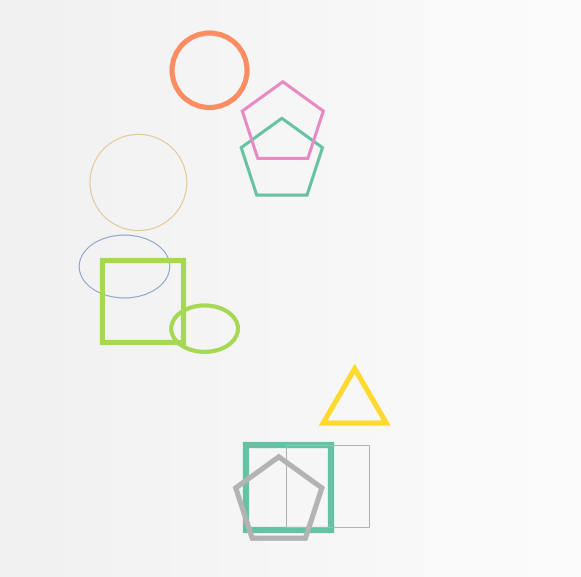[{"shape": "square", "thickness": 3, "radius": 0.37, "center": [0.497, 0.155]}, {"shape": "pentagon", "thickness": 1.5, "radius": 0.37, "center": [0.485, 0.721]}, {"shape": "circle", "thickness": 2.5, "radius": 0.32, "center": [0.361, 0.877]}, {"shape": "oval", "thickness": 0.5, "radius": 0.39, "center": [0.214, 0.538]}, {"shape": "pentagon", "thickness": 1.5, "radius": 0.37, "center": [0.487, 0.784]}, {"shape": "square", "thickness": 2.5, "radius": 0.35, "center": [0.245, 0.478]}, {"shape": "oval", "thickness": 2, "radius": 0.29, "center": [0.352, 0.43]}, {"shape": "triangle", "thickness": 2.5, "radius": 0.31, "center": [0.61, 0.298]}, {"shape": "circle", "thickness": 0.5, "radius": 0.42, "center": [0.238, 0.683]}, {"shape": "pentagon", "thickness": 2.5, "radius": 0.39, "center": [0.48, 0.13]}, {"shape": "square", "thickness": 0.5, "radius": 0.36, "center": [0.563, 0.157]}]